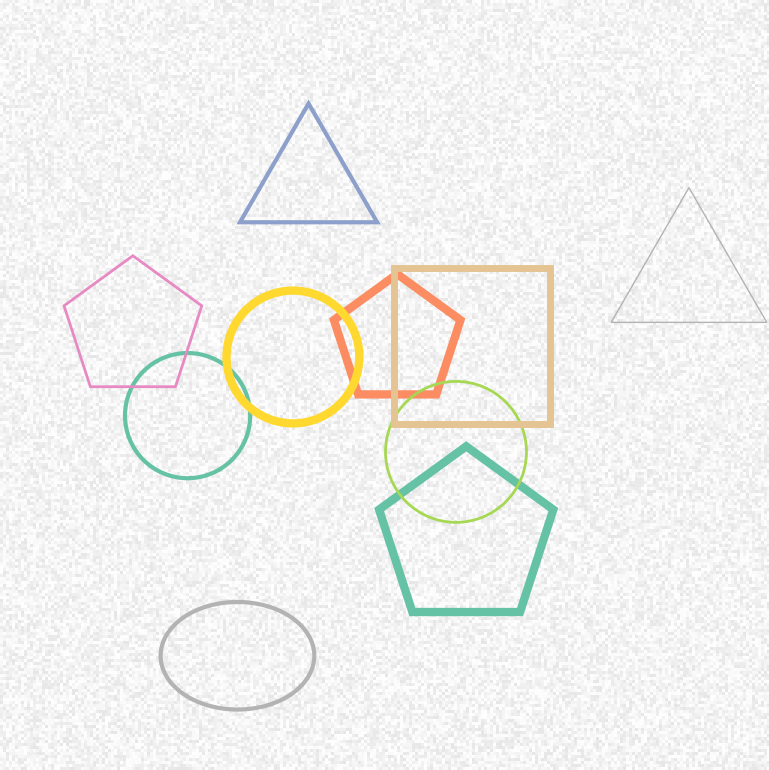[{"shape": "pentagon", "thickness": 3, "radius": 0.59, "center": [0.605, 0.301]}, {"shape": "circle", "thickness": 1.5, "radius": 0.41, "center": [0.244, 0.46]}, {"shape": "pentagon", "thickness": 3, "radius": 0.43, "center": [0.516, 0.558]}, {"shape": "triangle", "thickness": 1.5, "radius": 0.51, "center": [0.401, 0.763]}, {"shape": "pentagon", "thickness": 1, "radius": 0.47, "center": [0.173, 0.574]}, {"shape": "circle", "thickness": 1, "radius": 0.46, "center": [0.592, 0.413]}, {"shape": "circle", "thickness": 3, "radius": 0.43, "center": [0.38, 0.536]}, {"shape": "square", "thickness": 2.5, "radius": 0.51, "center": [0.613, 0.55]}, {"shape": "oval", "thickness": 1.5, "radius": 0.5, "center": [0.308, 0.148]}, {"shape": "triangle", "thickness": 0.5, "radius": 0.58, "center": [0.895, 0.64]}]